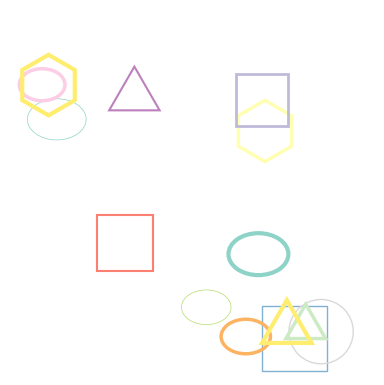[{"shape": "oval", "thickness": 0.5, "radius": 0.38, "center": [0.147, 0.69]}, {"shape": "oval", "thickness": 3, "radius": 0.39, "center": [0.671, 0.34]}, {"shape": "hexagon", "thickness": 2.5, "radius": 0.4, "center": [0.688, 0.66]}, {"shape": "square", "thickness": 2, "radius": 0.34, "center": [0.68, 0.74]}, {"shape": "square", "thickness": 1.5, "radius": 0.37, "center": [0.325, 0.369]}, {"shape": "square", "thickness": 1, "radius": 0.42, "center": [0.766, 0.121]}, {"shape": "oval", "thickness": 2.5, "radius": 0.32, "center": [0.638, 0.126]}, {"shape": "oval", "thickness": 0.5, "radius": 0.32, "center": [0.536, 0.202]}, {"shape": "oval", "thickness": 2.5, "radius": 0.3, "center": [0.109, 0.78]}, {"shape": "circle", "thickness": 1, "radius": 0.42, "center": [0.834, 0.139]}, {"shape": "triangle", "thickness": 1.5, "radius": 0.38, "center": [0.349, 0.751]}, {"shape": "triangle", "thickness": 2.5, "radius": 0.3, "center": [0.794, 0.15]}, {"shape": "triangle", "thickness": 3, "radius": 0.37, "center": [0.745, 0.146]}, {"shape": "hexagon", "thickness": 3, "radius": 0.39, "center": [0.126, 0.779]}]